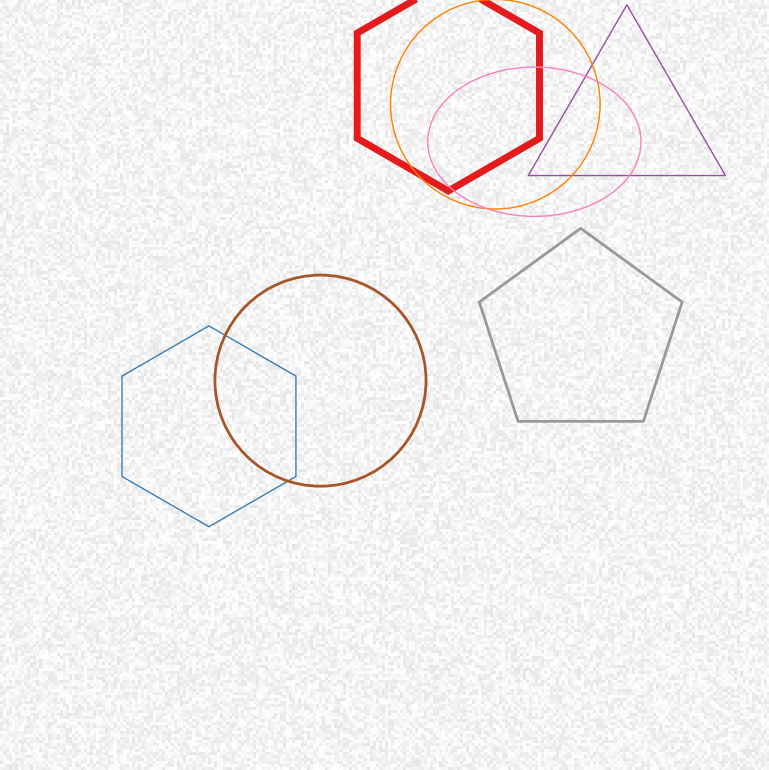[{"shape": "hexagon", "thickness": 2.5, "radius": 0.68, "center": [0.582, 0.889]}, {"shape": "hexagon", "thickness": 0.5, "radius": 0.65, "center": [0.271, 0.446]}, {"shape": "triangle", "thickness": 0.5, "radius": 0.74, "center": [0.814, 0.846]}, {"shape": "circle", "thickness": 0.5, "radius": 0.68, "center": [0.643, 0.865]}, {"shape": "circle", "thickness": 1, "radius": 0.69, "center": [0.416, 0.506]}, {"shape": "oval", "thickness": 0.5, "radius": 0.69, "center": [0.694, 0.816]}, {"shape": "pentagon", "thickness": 1, "radius": 0.69, "center": [0.754, 0.565]}]